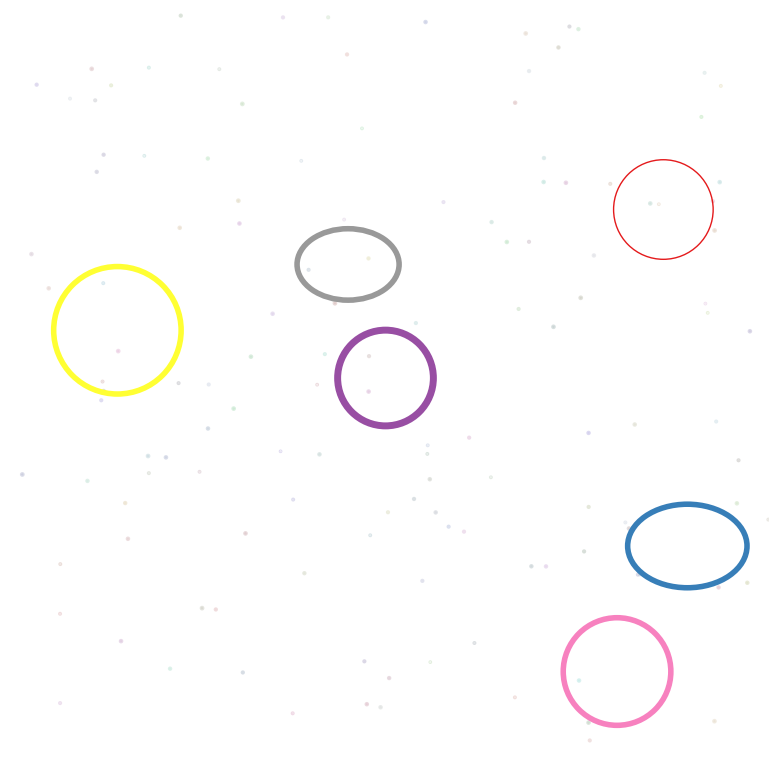[{"shape": "circle", "thickness": 0.5, "radius": 0.32, "center": [0.862, 0.728]}, {"shape": "oval", "thickness": 2, "radius": 0.39, "center": [0.893, 0.291]}, {"shape": "circle", "thickness": 2.5, "radius": 0.31, "center": [0.501, 0.509]}, {"shape": "circle", "thickness": 2, "radius": 0.41, "center": [0.152, 0.571]}, {"shape": "circle", "thickness": 2, "radius": 0.35, "center": [0.801, 0.128]}, {"shape": "oval", "thickness": 2, "radius": 0.33, "center": [0.452, 0.657]}]